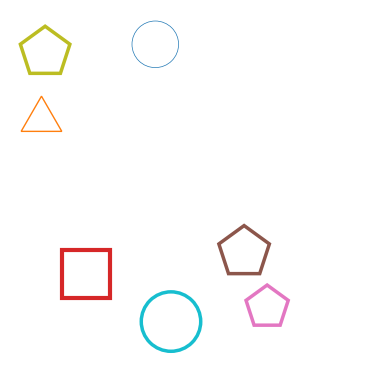[{"shape": "circle", "thickness": 0.5, "radius": 0.3, "center": [0.403, 0.885]}, {"shape": "triangle", "thickness": 1, "radius": 0.3, "center": [0.108, 0.689]}, {"shape": "square", "thickness": 3, "radius": 0.31, "center": [0.223, 0.288]}, {"shape": "pentagon", "thickness": 2.5, "radius": 0.34, "center": [0.634, 0.345]}, {"shape": "pentagon", "thickness": 2.5, "radius": 0.29, "center": [0.694, 0.202]}, {"shape": "pentagon", "thickness": 2.5, "radius": 0.34, "center": [0.117, 0.864]}, {"shape": "circle", "thickness": 2.5, "radius": 0.39, "center": [0.444, 0.165]}]